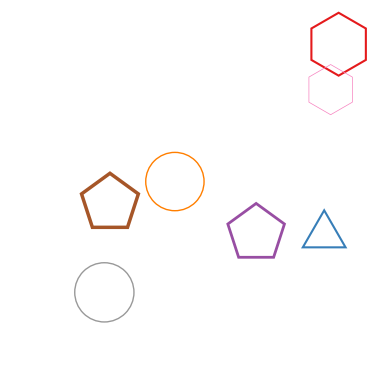[{"shape": "hexagon", "thickness": 1.5, "radius": 0.41, "center": [0.88, 0.885]}, {"shape": "triangle", "thickness": 1.5, "radius": 0.32, "center": [0.842, 0.39]}, {"shape": "pentagon", "thickness": 2, "radius": 0.39, "center": [0.665, 0.394]}, {"shape": "circle", "thickness": 1, "radius": 0.38, "center": [0.454, 0.528]}, {"shape": "pentagon", "thickness": 2.5, "radius": 0.39, "center": [0.286, 0.472]}, {"shape": "hexagon", "thickness": 0.5, "radius": 0.33, "center": [0.859, 0.767]}, {"shape": "circle", "thickness": 1, "radius": 0.38, "center": [0.271, 0.241]}]